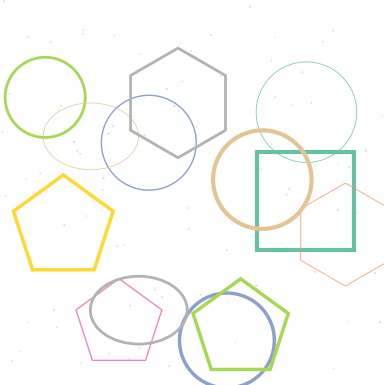[{"shape": "square", "thickness": 3, "radius": 0.63, "center": [0.793, 0.478]}, {"shape": "circle", "thickness": 0.5, "radius": 0.65, "center": [0.796, 0.709]}, {"shape": "hexagon", "thickness": 0.5, "radius": 0.67, "center": [0.897, 0.391]}, {"shape": "circle", "thickness": 1, "radius": 0.62, "center": [0.387, 0.629]}, {"shape": "circle", "thickness": 2.5, "radius": 0.62, "center": [0.589, 0.116]}, {"shape": "pentagon", "thickness": 1, "radius": 0.59, "center": [0.309, 0.159]}, {"shape": "circle", "thickness": 2, "radius": 0.52, "center": [0.117, 0.747]}, {"shape": "pentagon", "thickness": 2.5, "radius": 0.65, "center": [0.625, 0.146]}, {"shape": "pentagon", "thickness": 2.5, "radius": 0.68, "center": [0.165, 0.409]}, {"shape": "oval", "thickness": 0.5, "radius": 0.62, "center": [0.236, 0.646]}, {"shape": "circle", "thickness": 3, "radius": 0.64, "center": [0.681, 0.533]}, {"shape": "oval", "thickness": 2, "radius": 0.63, "center": [0.36, 0.194]}, {"shape": "hexagon", "thickness": 2, "radius": 0.71, "center": [0.462, 0.733]}]